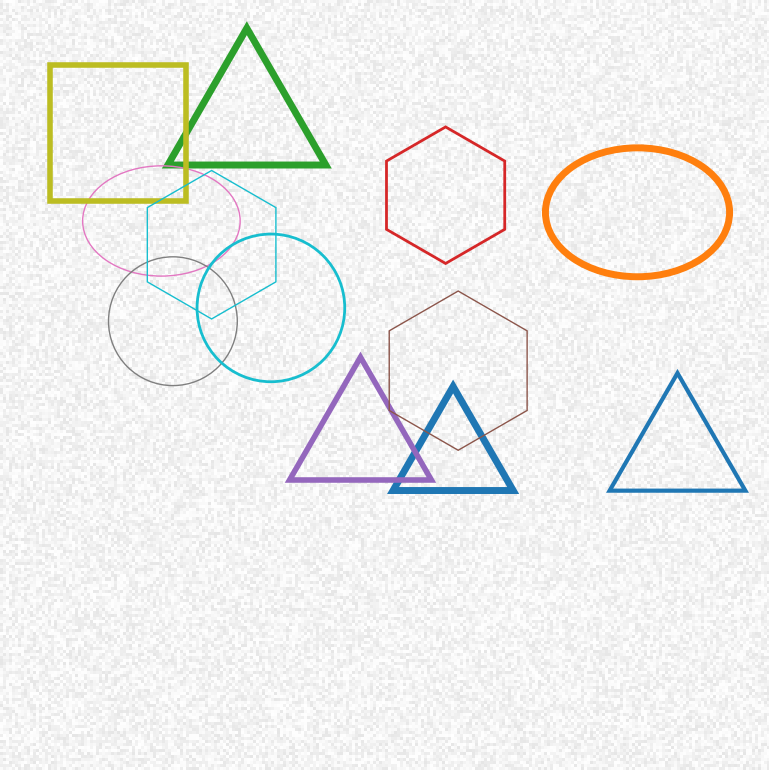[{"shape": "triangle", "thickness": 1.5, "radius": 0.51, "center": [0.88, 0.414]}, {"shape": "triangle", "thickness": 2.5, "radius": 0.45, "center": [0.588, 0.408]}, {"shape": "oval", "thickness": 2.5, "radius": 0.6, "center": [0.828, 0.724]}, {"shape": "triangle", "thickness": 2.5, "radius": 0.59, "center": [0.321, 0.845]}, {"shape": "hexagon", "thickness": 1, "radius": 0.44, "center": [0.579, 0.746]}, {"shape": "triangle", "thickness": 2, "radius": 0.53, "center": [0.468, 0.43]}, {"shape": "hexagon", "thickness": 0.5, "radius": 0.52, "center": [0.595, 0.519]}, {"shape": "oval", "thickness": 0.5, "radius": 0.51, "center": [0.21, 0.713]}, {"shape": "circle", "thickness": 0.5, "radius": 0.42, "center": [0.225, 0.583]}, {"shape": "square", "thickness": 2, "radius": 0.44, "center": [0.153, 0.827]}, {"shape": "circle", "thickness": 1, "radius": 0.48, "center": [0.352, 0.6]}, {"shape": "hexagon", "thickness": 0.5, "radius": 0.48, "center": [0.275, 0.682]}]